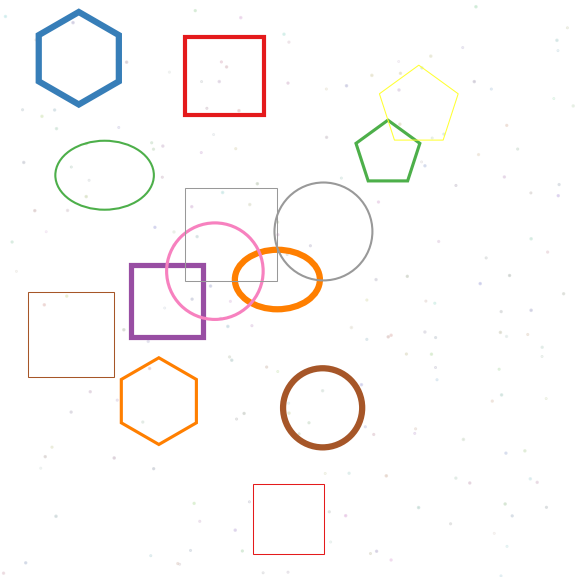[{"shape": "square", "thickness": 2, "radius": 0.34, "center": [0.388, 0.868]}, {"shape": "square", "thickness": 0.5, "radius": 0.31, "center": [0.5, 0.1]}, {"shape": "hexagon", "thickness": 3, "radius": 0.4, "center": [0.136, 0.898]}, {"shape": "oval", "thickness": 1, "radius": 0.43, "center": [0.181, 0.696]}, {"shape": "pentagon", "thickness": 1.5, "radius": 0.29, "center": [0.672, 0.733]}, {"shape": "square", "thickness": 2.5, "radius": 0.31, "center": [0.289, 0.478]}, {"shape": "oval", "thickness": 3, "radius": 0.37, "center": [0.48, 0.515]}, {"shape": "hexagon", "thickness": 1.5, "radius": 0.38, "center": [0.275, 0.305]}, {"shape": "pentagon", "thickness": 0.5, "radius": 0.36, "center": [0.725, 0.815]}, {"shape": "circle", "thickness": 3, "radius": 0.34, "center": [0.559, 0.293]}, {"shape": "square", "thickness": 0.5, "radius": 0.37, "center": [0.123, 0.42]}, {"shape": "circle", "thickness": 1.5, "radius": 0.42, "center": [0.372, 0.53]}, {"shape": "square", "thickness": 0.5, "radius": 0.4, "center": [0.4, 0.593]}, {"shape": "circle", "thickness": 1, "radius": 0.42, "center": [0.56, 0.598]}]